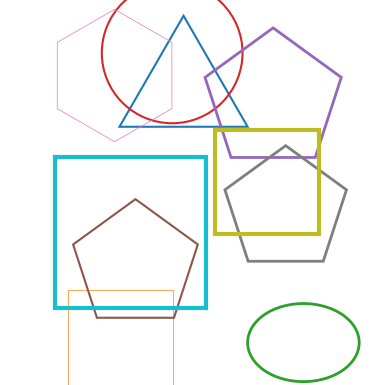[{"shape": "triangle", "thickness": 1.5, "radius": 0.96, "center": [0.477, 0.767]}, {"shape": "square", "thickness": 0.5, "radius": 0.68, "center": [0.312, 0.11]}, {"shape": "oval", "thickness": 2, "radius": 0.72, "center": [0.788, 0.11]}, {"shape": "circle", "thickness": 1.5, "radius": 0.91, "center": [0.447, 0.863]}, {"shape": "pentagon", "thickness": 2, "radius": 0.93, "center": [0.709, 0.742]}, {"shape": "pentagon", "thickness": 1.5, "radius": 0.85, "center": [0.352, 0.312]}, {"shape": "hexagon", "thickness": 0.5, "radius": 0.86, "center": [0.298, 0.804]}, {"shape": "pentagon", "thickness": 2, "radius": 0.83, "center": [0.742, 0.456]}, {"shape": "square", "thickness": 3, "radius": 0.67, "center": [0.693, 0.527]}, {"shape": "square", "thickness": 3, "radius": 0.98, "center": [0.339, 0.397]}]